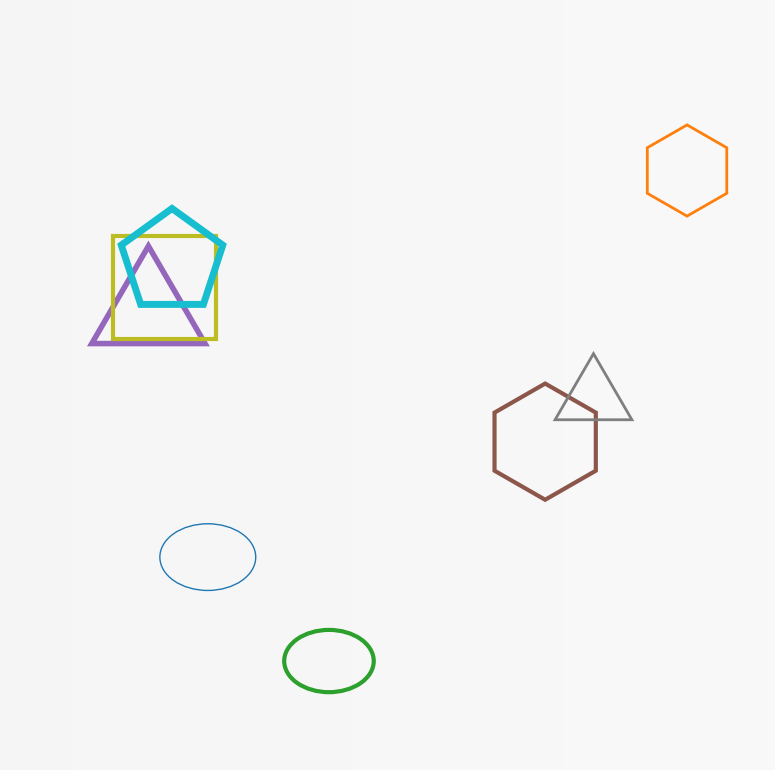[{"shape": "oval", "thickness": 0.5, "radius": 0.31, "center": [0.268, 0.276]}, {"shape": "hexagon", "thickness": 1, "radius": 0.3, "center": [0.887, 0.779]}, {"shape": "oval", "thickness": 1.5, "radius": 0.29, "center": [0.424, 0.142]}, {"shape": "triangle", "thickness": 2, "radius": 0.42, "center": [0.192, 0.596]}, {"shape": "hexagon", "thickness": 1.5, "radius": 0.38, "center": [0.703, 0.426]}, {"shape": "triangle", "thickness": 1, "radius": 0.29, "center": [0.766, 0.483]}, {"shape": "square", "thickness": 1.5, "radius": 0.33, "center": [0.212, 0.626]}, {"shape": "pentagon", "thickness": 2.5, "radius": 0.34, "center": [0.222, 0.66]}]